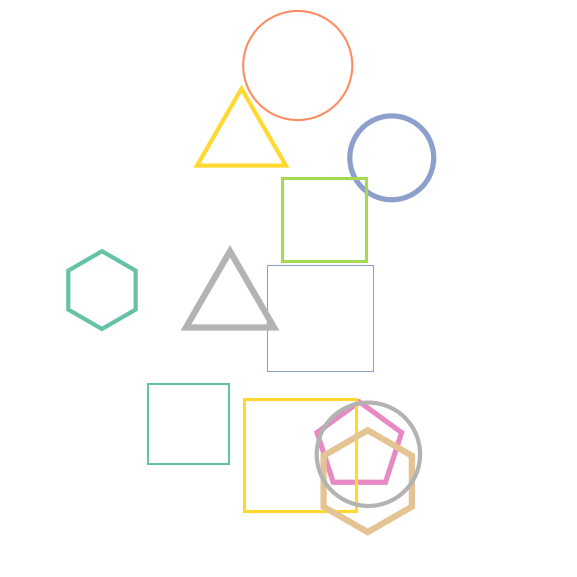[{"shape": "square", "thickness": 1, "radius": 0.35, "center": [0.326, 0.265]}, {"shape": "hexagon", "thickness": 2, "radius": 0.34, "center": [0.177, 0.497]}, {"shape": "circle", "thickness": 1, "radius": 0.47, "center": [0.516, 0.886]}, {"shape": "circle", "thickness": 2.5, "radius": 0.36, "center": [0.678, 0.726]}, {"shape": "square", "thickness": 0.5, "radius": 0.46, "center": [0.554, 0.448]}, {"shape": "pentagon", "thickness": 2.5, "radius": 0.38, "center": [0.622, 0.226]}, {"shape": "square", "thickness": 1.5, "radius": 0.36, "center": [0.561, 0.619]}, {"shape": "square", "thickness": 1.5, "radius": 0.49, "center": [0.52, 0.211]}, {"shape": "triangle", "thickness": 2, "radius": 0.44, "center": [0.418, 0.757]}, {"shape": "hexagon", "thickness": 3, "radius": 0.44, "center": [0.637, 0.166]}, {"shape": "triangle", "thickness": 3, "radius": 0.44, "center": [0.398, 0.476]}, {"shape": "circle", "thickness": 2, "radius": 0.45, "center": [0.638, 0.213]}]